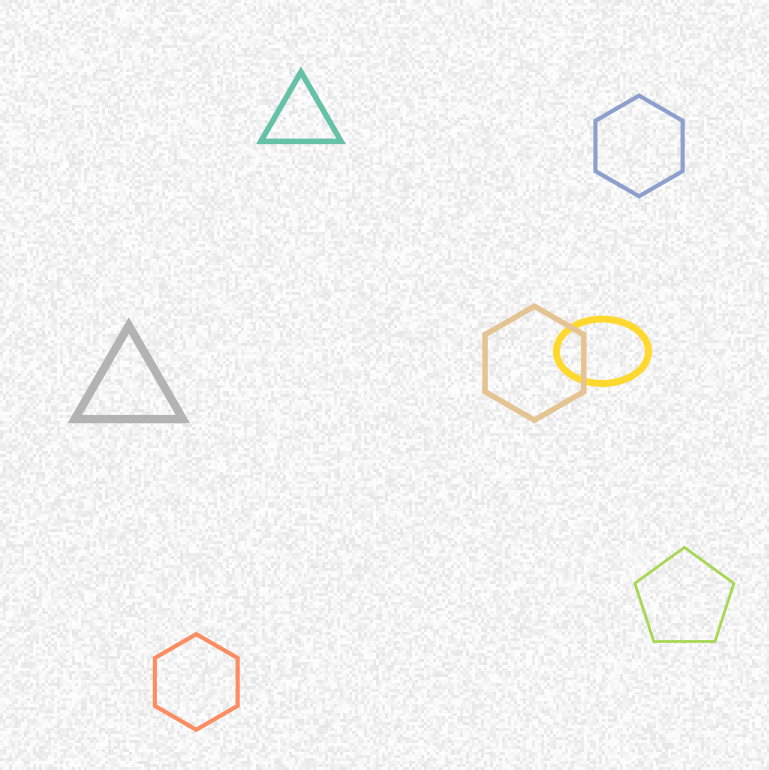[{"shape": "triangle", "thickness": 2, "radius": 0.3, "center": [0.391, 0.846]}, {"shape": "hexagon", "thickness": 1.5, "radius": 0.31, "center": [0.255, 0.114]}, {"shape": "hexagon", "thickness": 1.5, "radius": 0.33, "center": [0.83, 0.81]}, {"shape": "pentagon", "thickness": 1, "radius": 0.34, "center": [0.889, 0.222]}, {"shape": "oval", "thickness": 2.5, "radius": 0.3, "center": [0.782, 0.544]}, {"shape": "hexagon", "thickness": 2, "radius": 0.37, "center": [0.694, 0.528]}, {"shape": "triangle", "thickness": 3, "radius": 0.41, "center": [0.167, 0.496]}]